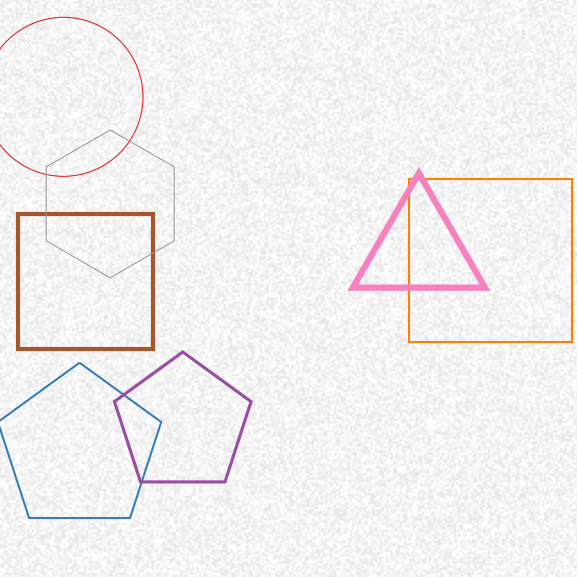[{"shape": "circle", "thickness": 0.5, "radius": 0.69, "center": [0.11, 0.831]}, {"shape": "pentagon", "thickness": 1, "radius": 0.74, "center": [0.138, 0.222]}, {"shape": "pentagon", "thickness": 1.5, "radius": 0.62, "center": [0.316, 0.265]}, {"shape": "square", "thickness": 1, "radius": 0.71, "center": [0.849, 0.548]}, {"shape": "square", "thickness": 2, "radius": 0.59, "center": [0.148, 0.512]}, {"shape": "triangle", "thickness": 3, "radius": 0.66, "center": [0.725, 0.567]}, {"shape": "hexagon", "thickness": 0.5, "radius": 0.64, "center": [0.191, 0.646]}]